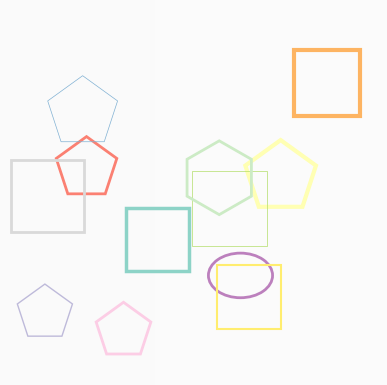[{"shape": "square", "thickness": 2.5, "radius": 0.4, "center": [0.406, 0.378]}, {"shape": "pentagon", "thickness": 3, "radius": 0.48, "center": [0.724, 0.54]}, {"shape": "pentagon", "thickness": 1, "radius": 0.37, "center": [0.116, 0.187]}, {"shape": "pentagon", "thickness": 2, "radius": 0.41, "center": [0.223, 0.563]}, {"shape": "pentagon", "thickness": 0.5, "radius": 0.47, "center": [0.213, 0.709]}, {"shape": "square", "thickness": 3, "radius": 0.43, "center": [0.844, 0.785]}, {"shape": "square", "thickness": 0.5, "radius": 0.48, "center": [0.592, 0.459]}, {"shape": "pentagon", "thickness": 2, "radius": 0.37, "center": [0.319, 0.141]}, {"shape": "square", "thickness": 2, "radius": 0.47, "center": [0.122, 0.49]}, {"shape": "oval", "thickness": 2, "radius": 0.41, "center": [0.621, 0.285]}, {"shape": "hexagon", "thickness": 2, "radius": 0.48, "center": [0.566, 0.538]}, {"shape": "square", "thickness": 1.5, "radius": 0.41, "center": [0.643, 0.229]}]